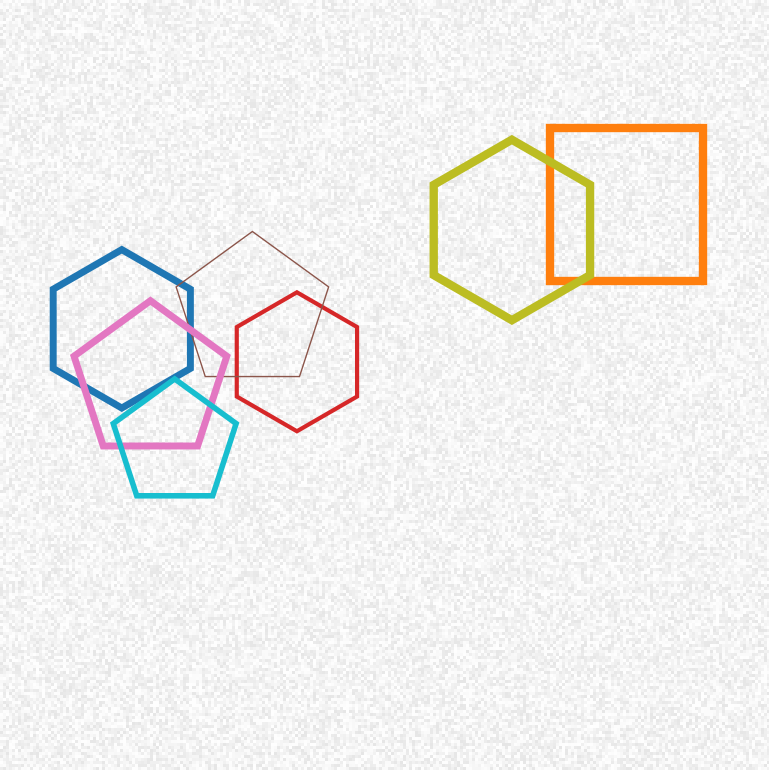[{"shape": "hexagon", "thickness": 2.5, "radius": 0.51, "center": [0.158, 0.573]}, {"shape": "square", "thickness": 3, "radius": 0.5, "center": [0.814, 0.734]}, {"shape": "hexagon", "thickness": 1.5, "radius": 0.45, "center": [0.386, 0.53]}, {"shape": "pentagon", "thickness": 0.5, "radius": 0.52, "center": [0.328, 0.595]}, {"shape": "pentagon", "thickness": 2.5, "radius": 0.52, "center": [0.195, 0.505]}, {"shape": "hexagon", "thickness": 3, "radius": 0.59, "center": [0.665, 0.701]}, {"shape": "pentagon", "thickness": 2, "radius": 0.42, "center": [0.227, 0.424]}]